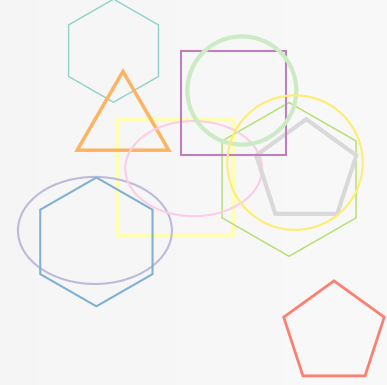[{"shape": "hexagon", "thickness": 1, "radius": 0.67, "center": [0.293, 0.868]}, {"shape": "square", "thickness": 3, "radius": 0.75, "center": [0.451, 0.539]}, {"shape": "oval", "thickness": 1.5, "radius": 0.99, "center": [0.245, 0.401]}, {"shape": "pentagon", "thickness": 2, "radius": 0.68, "center": [0.862, 0.134]}, {"shape": "hexagon", "thickness": 1.5, "radius": 0.84, "center": [0.249, 0.372]}, {"shape": "triangle", "thickness": 2.5, "radius": 0.68, "center": [0.317, 0.678]}, {"shape": "hexagon", "thickness": 1, "radius": 1.0, "center": [0.746, 0.534]}, {"shape": "oval", "thickness": 1.5, "radius": 0.88, "center": [0.5, 0.562]}, {"shape": "pentagon", "thickness": 3, "radius": 0.68, "center": [0.79, 0.554]}, {"shape": "square", "thickness": 1.5, "radius": 0.68, "center": [0.603, 0.732]}, {"shape": "circle", "thickness": 3, "radius": 0.7, "center": [0.624, 0.765]}, {"shape": "circle", "thickness": 1.5, "radius": 0.87, "center": [0.761, 0.578]}]